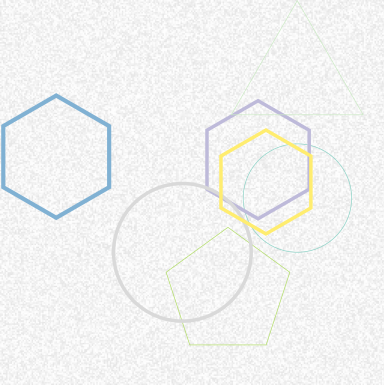[{"shape": "circle", "thickness": 0.5, "radius": 0.7, "center": [0.773, 0.486]}, {"shape": "hexagon", "thickness": 2.5, "radius": 0.77, "center": [0.67, 0.585]}, {"shape": "hexagon", "thickness": 3, "radius": 0.79, "center": [0.146, 0.593]}, {"shape": "pentagon", "thickness": 0.5, "radius": 0.84, "center": [0.592, 0.241]}, {"shape": "circle", "thickness": 2.5, "radius": 0.89, "center": [0.474, 0.345]}, {"shape": "triangle", "thickness": 0.5, "radius": 0.99, "center": [0.772, 0.801]}, {"shape": "hexagon", "thickness": 2.5, "radius": 0.67, "center": [0.691, 0.527]}]